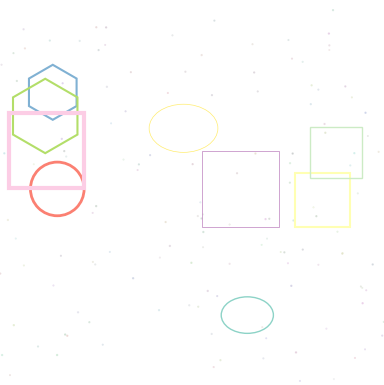[{"shape": "oval", "thickness": 1, "radius": 0.34, "center": [0.642, 0.182]}, {"shape": "square", "thickness": 1.5, "radius": 0.35, "center": [0.838, 0.481]}, {"shape": "circle", "thickness": 2, "radius": 0.35, "center": [0.149, 0.509]}, {"shape": "hexagon", "thickness": 1.5, "radius": 0.36, "center": [0.137, 0.76]}, {"shape": "hexagon", "thickness": 1.5, "radius": 0.48, "center": [0.117, 0.699]}, {"shape": "square", "thickness": 3, "radius": 0.49, "center": [0.122, 0.61]}, {"shape": "square", "thickness": 0.5, "radius": 0.5, "center": [0.625, 0.51]}, {"shape": "square", "thickness": 1, "radius": 0.34, "center": [0.873, 0.604]}, {"shape": "oval", "thickness": 0.5, "radius": 0.45, "center": [0.477, 0.667]}]